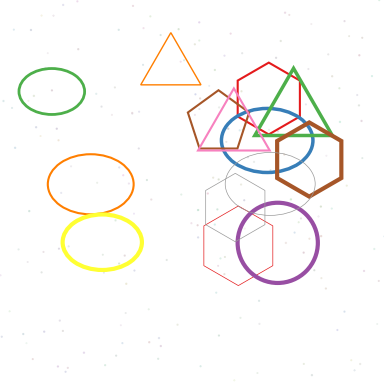[{"shape": "hexagon", "thickness": 1.5, "radius": 0.47, "center": [0.698, 0.744]}, {"shape": "hexagon", "thickness": 0.5, "radius": 0.52, "center": [0.619, 0.362]}, {"shape": "oval", "thickness": 2.5, "radius": 0.59, "center": [0.694, 0.635]}, {"shape": "oval", "thickness": 2, "radius": 0.43, "center": [0.135, 0.762]}, {"shape": "triangle", "thickness": 2.5, "radius": 0.58, "center": [0.762, 0.706]}, {"shape": "circle", "thickness": 3, "radius": 0.52, "center": [0.721, 0.369]}, {"shape": "oval", "thickness": 1.5, "radius": 0.56, "center": [0.236, 0.521]}, {"shape": "triangle", "thickness": 1, "radius": 0.45, "center": [0.444, 0.825]}, {"shape": "oval", "thickness": 3, "radius": 0.51, "center": [0.266, 0.371]}, {"shape": "hexagon", "thickness": 3, "radius": 0.48, "center": [0.803, 0.586]}, {"shape": "pentagon", "thickness": 1.5, "radius": 0.42, "center": [0.568, 0.682]}, {"shape": "triangle", "thickness": 1.5, "radius": 0.54, "center": [0.607, 0.663]}, {"shape": "hexagon", "thickness": 0.5, "radius": 0.44, "center": [0.611, 0.461]}, {"shape": "oval", "thickness": 0.5, "radius": 0.58, "center": [0.702, 0.522]}]